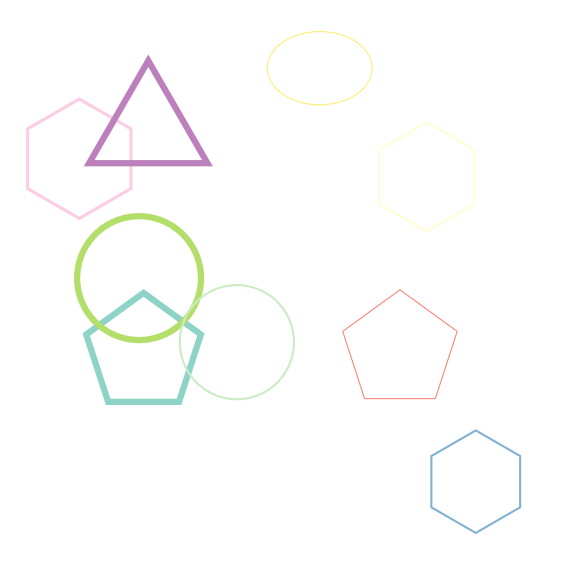[{"shape": "pentagon", "thickness": 3, "radius": 0.52, "center": [0.249, 0.388]}, {"shape": "hexagon", "thickness": 0.5, "radius": 0.47, "center": [0.739, 0.693]}, {"shape": "pentagon", "thickness": 0.5, "radius": 0.52, "center": [0.693, 0.393]}, {"shape": "hexagon", "thickness": 1, "radius": 0.44, "center": [0.824, 0.165]}, {"shape": "circle", "thickness": 3, "radius": 0.54, "center": [0.241, 0.518]}, {"shape": "hexagon", "thickness": 1.5, "radius": 0.52, "center": [0.137, 0.724]}, {"shape": "triangle", "thickness": 3, "radius": 0.59, "center": [0.257, 0.776]}, {"shape": "circle", "thickness": 1, "radius": 0.49, "center": [0.41, 0.407]}, {"shape": "oval", "thickness": 0.5, "radius": 0.45, "center": [0.554, 0.881]}]